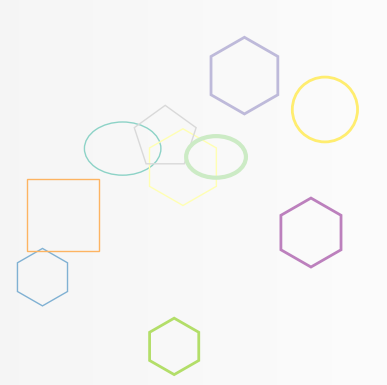[{"shape": "oval", "thickness": 1, "radius": 0.49, "center": [0.317, 0.614]}, {"shape": "hexagon", "thickness": 1, "radius": 0.5, "center": [0.472, 0.566]}, {"shape": "hexagon", "thickness": 2, "radius": 0.5, "center": [0.631, 0.804]}, {"shape": "hexagon", "thickness": 1, "radius": 0.37, "center": [0.11, 0.28]}, {"shape": "square", "thickness": 1, "radius": 0.47, "center": [0.163, 0.441]}, {"shape": "hexagon", "thickness": 2, "radius": 0.37, "center": [0.449, 0.1]}, {"shape": "pentagon", "thickness": 1, "radius": 0.42, "center": [0.426, 0.642]}, {"shape": "hexagon", "thickness": 2, "radius": 0.45, "center": [0.802, 0.396]}, {"shape": "oval", "thickness": 3, "radius": 0.39, "center": [0.557, 0.592]}, {"shape": "circle", "thickness": 2, "radius": 0.42, "center": [0.839, 0.716]}]